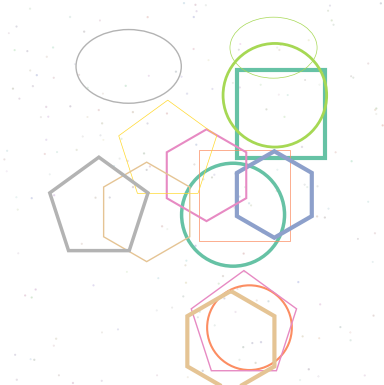[{"shape": "square", "thickness": 3, "radius": 0.57, "center": [0.731, 0.704]}, {"shape": "circle", "thickness": 2.5, "radius": 0.67, "center": [0.605, 0.442]}, {"shape": "circle", "thickness": 1.5, "radius": 0.55, "center": [0.648, 0.149]}, {"shape": "square", "thickness": 0.5, "radius": 0.59, "center": [0.635, 0.492]}, {"shape": "hexagon", "thickness": 3, "radius": 0.56, "center": [0.713, 0.495]}, {"shape": "pentagon", "thickness": 1, "radius": 0.72, "center": [0.633, 0.153]}, {"shape": "hexagon", "thickness": 1.5, "radius": 0.6, "center": [0.536, 0.545]}, {"shape": "oval", "thickness": 0.5, "radius": 0.57, "center": [0.71, 0.876]}, {"shape": "circle", "thickness": 2, "radius": 0.67, "center": [0.714, 0.753]}, {"shape": "pentagon", "thickness": 0.5, "radius": 0.67, "center": [0.436, 0.606]}, {"shape": "hexagon", "thickness": 1, "radius": 0.65, "center": [0.381, 0.45]}, {"shape": "hexagon", "thickness": 3, "radius": 0.65, "center": [0.6, 0.114]}, {"shape": "oval", "thickness": 1, "radius": 0.68, "center": [0.334, 0.828]}, {"shape": "pentagon", "thickness": 2.5, "radius": 0.67, "center": [0.257, 0.458]}]